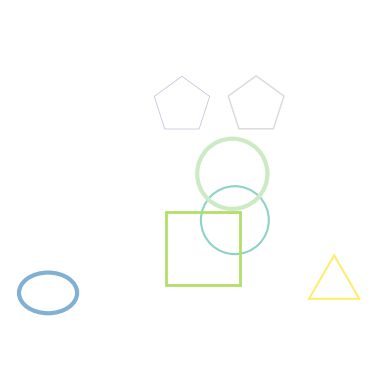[{"shape": "circle", "thickness": 1.5, "radius": 0.44, "center": [0.61, 0.428]}, {"shape": "pentagon", "thickness": 0.5, "radius": 0.38, "center": [0.473, 0.726]}, {"shape": "oval", "thickness": 3, "radius": 0.38, "center": [0.125, 0.239]}, {"shape": "square", "thickness": 2, "radius": 0.48, "center": [0.527, 0.354]}, {"shape": "pentagon", "thickness": 1, "radius": 0.38, "center": [0.665, 0.727]}, {"shape": "circle", "thickness": 3, "radius": 0.46, "center": [0.603, 0.549]}, {"shape": "triangle", "thickness": 1.5, "radius": 0.38, "center": [0.868, 0.262]}]